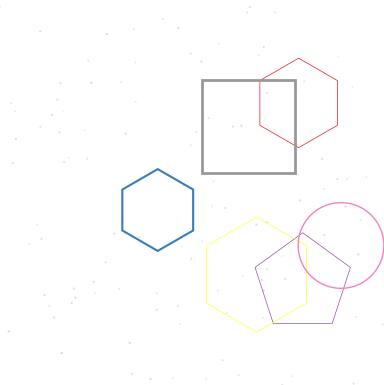[{"shape": "hexagon", "thickness": 0.5, "radius": 0.58, "center": [0.776, 0.733]}, {"shape": "hexagon", "thickness": 1.5, "radius": 0.53, "center": [0.41, 0.454]}, {"shape": "pentagon", "thickness": 0.5, "radius": 0.65, "center": [0.786, 0.265]}, {"shape": "hexagon", "thickness": 0.5, "radius": 0.75, "center": [0.666, 0.287]}, {"shape": "circle", "thickness": 1, "radius": 0.56, "center": [0.886, 0.362]}, {"shape": "square", "thickness": 2, "radius": 0.61, "center": [0.645, 0.672]}]